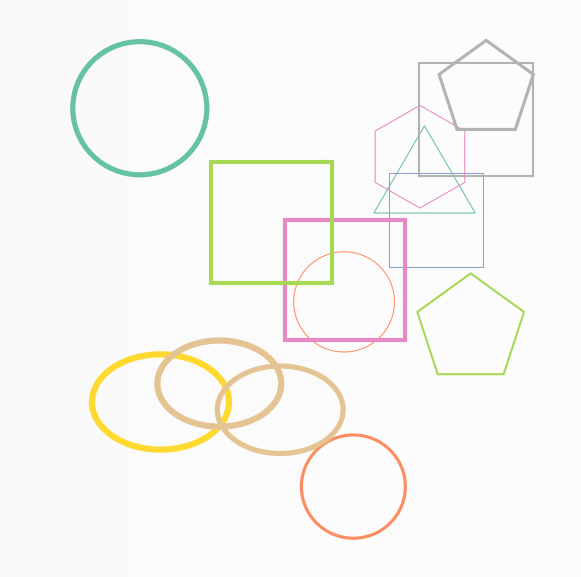[{"shape": "circle", "thickness": 2.5, "radius": 0.58, "center": [0.241, 0.812]}, {"shape": "triangle", "thickness": 0.5, "radius": 0.5, "center": [0.73, 0.681]}, {"shape": "circle", "thickness": 0.5, "radius": 0.43, "center": [0.592, 0.476]}, {"shape": "circle", "thickness": 1.5, "radius": 0.45, "center": [0.608, 0.157]}, {"shape": "square", "thickness": 0.5, "radius": 0.41, "center": [0.75, 0.618]}, {"shape": "hexagon", "thickness": 0.5, "radius": 0.44, "center": [0.722, 0.728]}, {"shape": "square", "thickness": 2, "radius": 0.52, "center": [0.593, 0.515]}, {"shape": "square", "thickness": 2, "radius": 0.52, "center": [0.467, 0.613]}, {"shape": "pentagon", "thickness": 1, "radius": 0.48, "center": [0.81, 0.429]}, {"shape": "oval", "thickness": 3, "radius": 0.59, "center": [0.276, 0.303]}, {"shape": "oval", "thickness": 3, "radius": 0.53, "center": [0.377, 0.335]}, {"shape": "oval", "thickness": 2.5, "radius": 0.54, "center": [0.482, 0.29]}, {"shape": "pentagon", "thickness": 1.5, "radius": 0.43, "center": [0.836, 0.844]}, {"shape": "square", "thickness": 1, "radius": 0.49, "center": [0.82, 0.792]}]